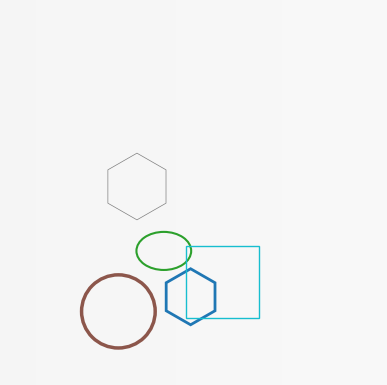[{"shape": "hexagon", "thickness": 2, "radius": 0.36, "center": [0.492, 0.229]}, {"shape": "oval", "thickness": 1.5, "radius": 0.35, "center": [0.423, 0.348]}, {"shape": "circle", "thickness": 2.5, "radius": 0.47, "center": [0.305, 0.191]}, {"shape": "hexagon", "thickness": 0.5, "radius": 0.43, "center": [0.353, 0.516]}, {"shape": "square", "thickness": 1, "radius": 0.47, "center": [0.574, 0.267]}]